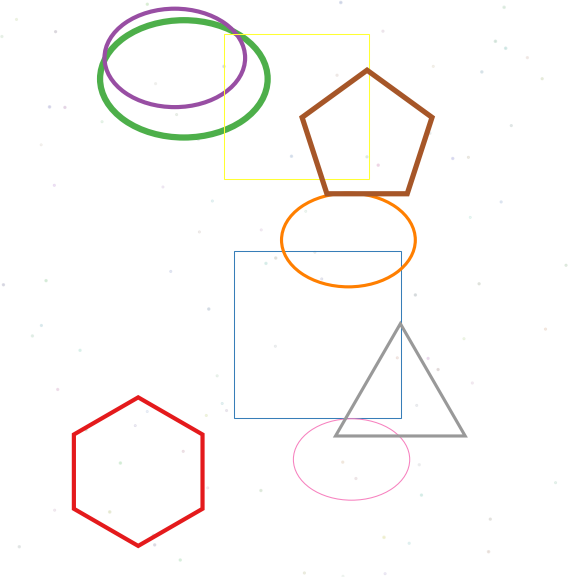[{"shape": "hexagon", "thickness": 2, "radius": 0.64, "center": [0.239, 0.182]}, {"shape": "square", "thickness": 0.5, "radius": 0.72, "center": [0.55, 0.42]}, {"shape": "oval", "thickness": 3, "radius": 0.73, "center": [0.318, 0.863]}, {"shape": "oval", "thickness": 2, "radius": 0.61, "center": [0.303, 0.899]}, {"shape": "oval", "thickness": 1.5, "radius": 0.58, "center": [0.603, 0.584]}, {"shape": "square", "thickness": 0.5, "radius": 0.63, "center": [0.514, 0.814]}, {"shape": "pentagon", "thickness": 2.5, "radius": 0.59, "center": [0.636, 0.759]}, {"shape": "oval", "thickness": 0.5, "radius": 0.5, "center": [0.609, 0.204]}, {"shape": "triangle", "thickness": 1.5, "radius": 0.65, "center": [0.693, 0.309]}]